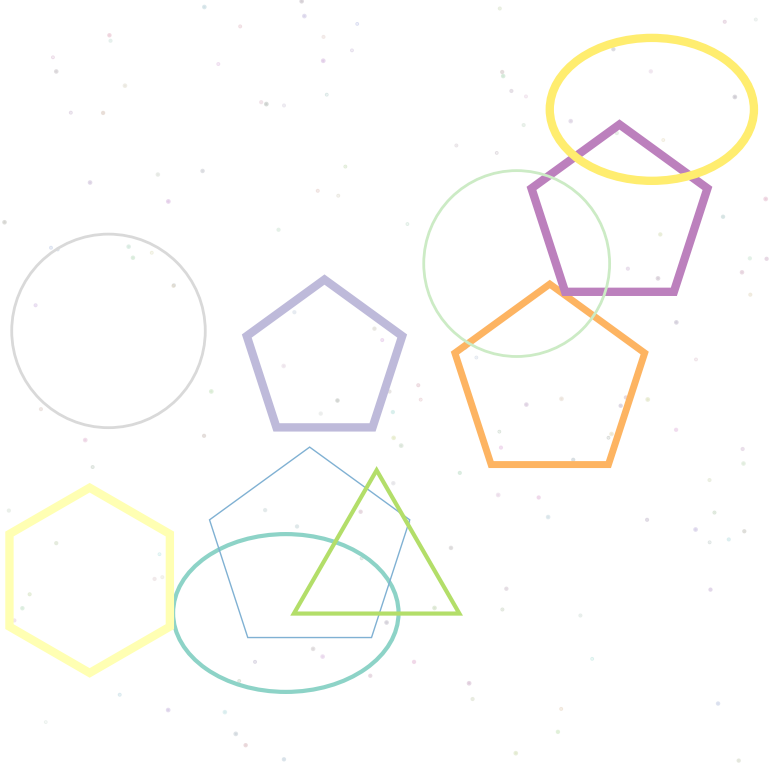[{"shape": "oval", "thickness": 1.5, "radius": 0.73, "center": [0.371, 0.204]}, {"shape": "hexagon", "thickness": 3, "radius": 0.6, "center": [0.116, 0.246]}, {"shape": "pentagon", "thickness": 3, "radius": 0.53, "center": [0.421, 0.531]}, {"shape": "pentagon", "thickness": 0.5, "radius": 0.68, "center": [0.402, 0.283]}, {"shape": "pentagon", "thickness": 2.5, "radius": 0.65, "center": [0.714, 0.501]}, {"shape": "triangle", "thickness": 1.5, "radius": 0.62, "center": [0.489, 0.265]}, {"shape": "circle", "thickness": 1, "radius": 0.63, "center": [0.141, 0.57]}, {"shape": "pentagon", "thickness": 3, "radius": 0.6, "center": [0.805, 0.718]}, {"shape": "circle", "thickness": 1, "radius": 0.6, "center": [0.671, 0.658]}, {"shape": "oval", "thickness": 3, "radius": 0.66, "center": [0.847, 0.858]}]